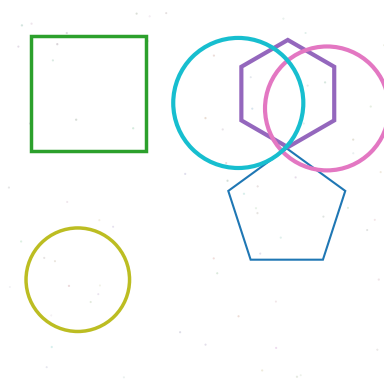[{"shape": "pentagon", "thickness": 1.5, "radius": 0.8, "center": [0.745, 0.455]}, {"shape": "square", "thickness": 2.5, "radius": 0.75, "center": [0.229, 0.756]}, {"shape": "hexagon", "thickness": 3, "radius": 0.7, "center": [0.748, 0.757]}, {"shape": "circle", "thickness": 3, "radius": 0.8, "center": [0.849, 0.718]}, {"shape": "circle", "thickness": 2.5, "radius": 0.67, "center": [0.202, 0.273]}, {"shape": "circle", "thickness": 3, "radius": 0.84, "center": [0.619, 0.733]}]